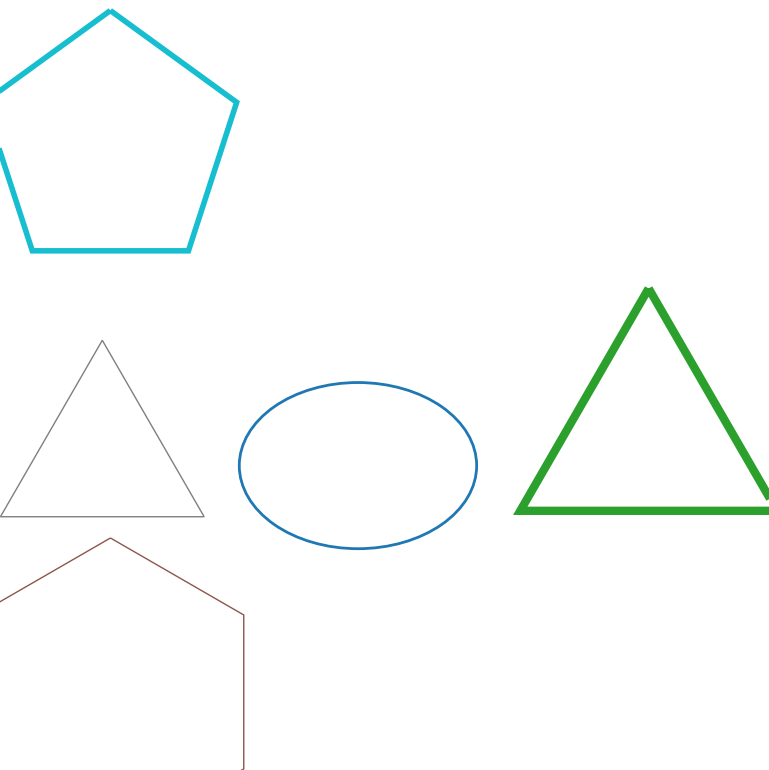[{"shape": "oval", "thickness": 1, "radius": 0.77, "center": [0.465, 0.395]}, {"shape": "triangle", "thickness": 3, "radius": 0.96, "center": [0.842, 0.433]}, {"shape": "hexagon", "thickness": 0.5, "radius": 1.0, "center": [0.143, 0.101]}, {"shape": "triangle", "thickness": 0.5, "radius": 0.76, "center": [0.133, 0.405]}, {"shape": "pentagon", "thickness": 2, "radius": 0.86, "center": [0.143, 0.814]}]